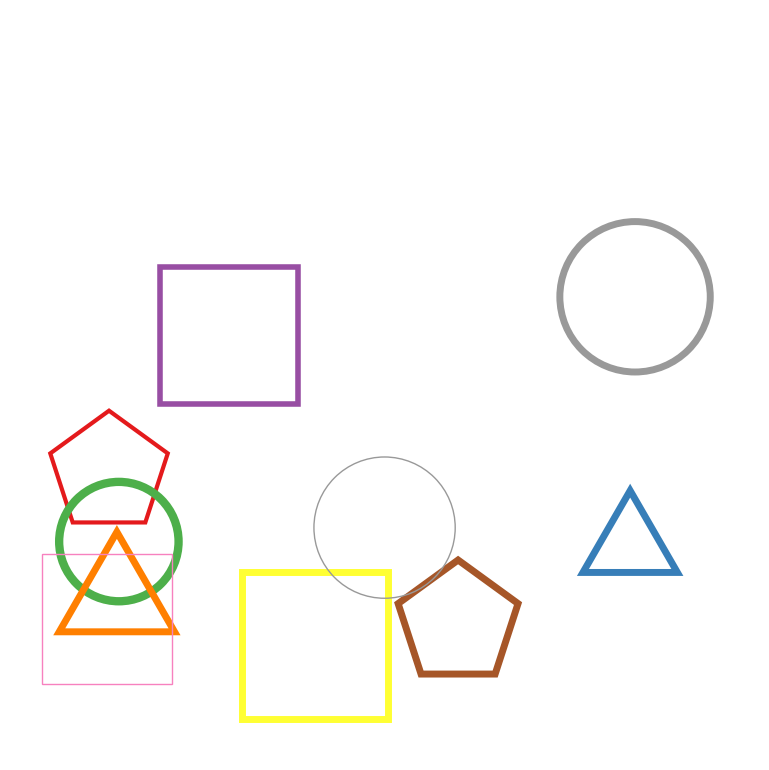[{"shape": "pentagon", "thickness": 1.5, "radius": 0.4, "center": [0.142, 0.386]}, {"shape": "triangle", "thickness": 2.5, "radius": 0.35, "center": [0.818, 0.292]}, {"shape": "circle", "thickness": 3, "radius": 0.39, "center": [0.154, 0.297]}, {"shape": "square", "thickness": 2, "radius": 0.44, "center": [0.297, 0.564]}, {"shape": "triangle", "thickness": 2.5, "radius": 0.43, "center": [0.152, 0.223]}, {"shape": "square", "thickness": 2.5, "radius": 0.48, "center": [0.409, 0.162]}, {"shape": "pentagon", "thickness": 2.5, "radius": 0.41, "center": [0.595, 0.191]}, {"shape": "square", "thickness": 0.5, "radius": 0.42, "center": [0.139, 0.196]}, {"shape": "circle", "thickness": 2.5, "radius": 0.49, "center": [0.825, 0.615]}, {"shape": "circle", "thickness": 0.5, "radius": 0.46, "center": [0.499, 0.315]}]